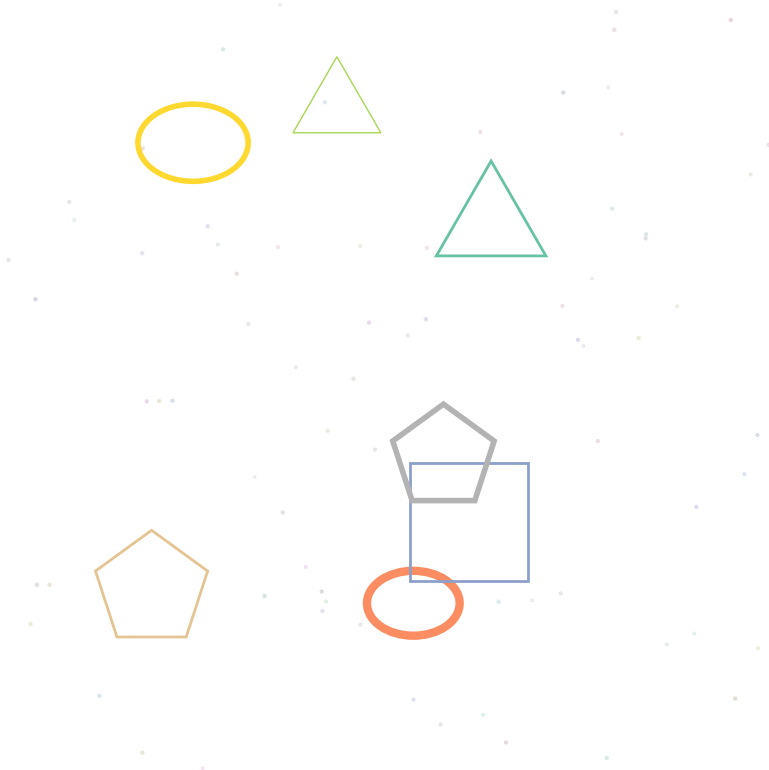[{"shape": "triangle", "thickness": 1, "radius": 0.41, "center": [0.638, 0.709]}, {"shape": "oval", "thickness": 3, "radius": 0.3, "center": [0.537, 0.217]}, {"shape": "square", "thickness": 1, "radius": 0.39, "center": [0.609, 0.322]}, {"shape": "triangle", "thickness": 0.5, "radius": 0.33, "center": [0.438, 0.86]}, {"shape": "oval", "thickness": 2, "radius": 0.36, "center": [0.251, 0.815]}, {"shape": "pentagon", "thickness": 1, "radius": 0.38, "center": [0.197, 0.235]}, {"shape": "pentagon", "thickness": 2, "radius": 0.35, "center": [0.576, 0.406]}]